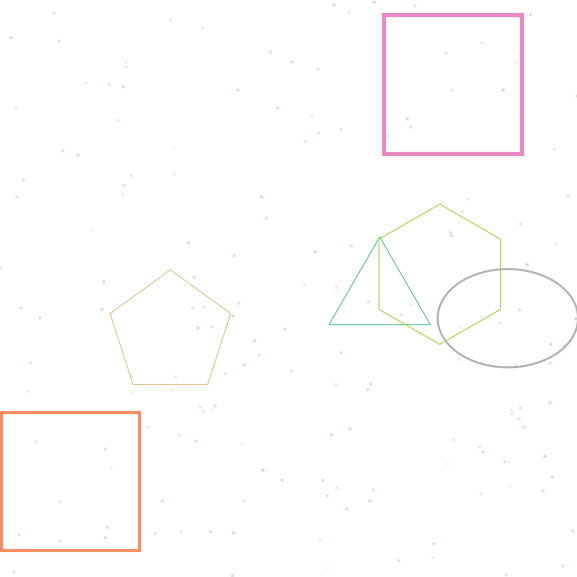[{"shape": "triangle", "thickness": 0.5, "radius": 0.51, "center": [0.657, 0.488]}, {"shape": "square", "thickness": 1.5, "radius": 0.6, "center": [0.122, 0.166]}, {"shape": "square", "thickness": 2, "radius": 0.6, "center": [0.785, 0.853]}, {"shape": "hexagon", "thickness": 0.5, "radius": 0.61, "center": [0.761, 0.524]}, {"shape": "pentagon", "thickness": 0.5, "radius": 0.55, "center": [0.295, 0.422]}, {"shape": "oval", "thickness": 1, "radius": 0.61, "center": [0.879, 0.448]}]